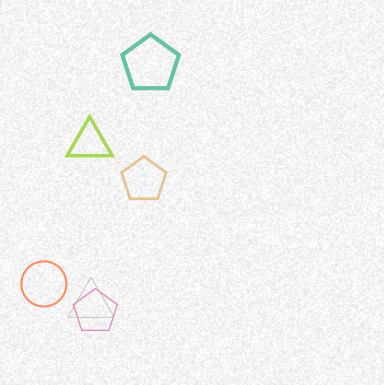[{"shape": "pentagon", "thickness": 3, "radius": 0.39, "center": [0.391, 0.833]}, {"shape": "circle", "thickness": 1.5, "radius": 0.29, "center": [0.114, 0.263]}, {"shape": "pentagon", "thickness": 1, "radius": 0.3, "center": [0.248, 0.19]}, {"shape": "triangle", "thickness": 2.5, "radius": 0.34, "center": [0.233, 0.629]}, {"shape": "pentagon", "thickness": 2, "radius": 0.3, "center": [0.374, 0.533]}, {"shape": "triangle", "thickness": 0.5, "radius": 0.35, "center": [0.236, 0.211]}]